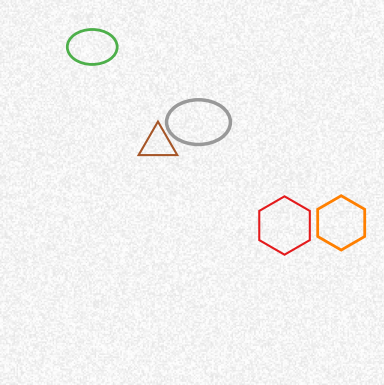[{"shape": "hexagon", "thickness": 1.5, "radius": 0.38, "center": [0.739, 0.414]}, {"shape": "oval", "thickness": 2, "radius": 0.32, "center": [0.24, 0.878]}, {"shape": "hexagon", "thickness": 2, "radius": 0.35, "center": [0.886, 0.421]}, {"shape": "triangle", "thickness": 1.5, "radius": 0.29, "center": [0.41, 0.626]}, {"shape": "oval", "thickness": 2.5, "radius": 0.41, "center": [0.516, 0.683]}]